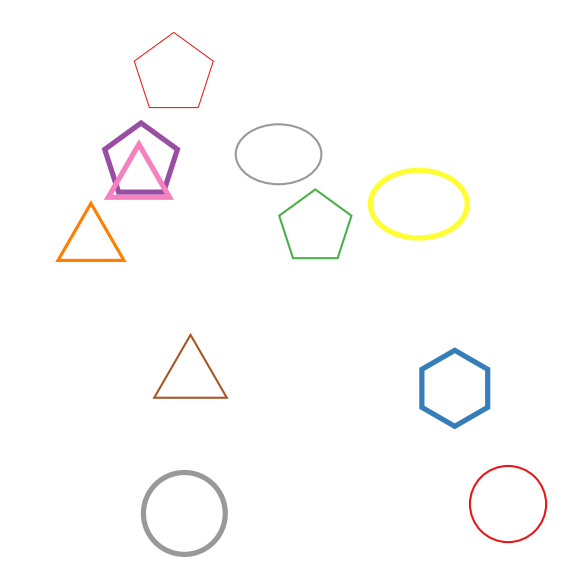[{"shape": "pentagon", "thickness": 0.5, "radius": 0.36, "center": [0.301, 0.871]}, {"shape": "circle", "thickness": 1, "radius": 0.33, "center": [0.88, 0.126]}, {"shape": "hexagon", "thickness": 2.5, "radius": 0.33, "center": [0.787, 0.327]}, {"shape": "pentagon", "thickness": 1, "radius": 0.33, "center": [0.546, 0.605]}, {"shape": "pentagon", "thickness": 2.5, "radius": 0.33, "center": [0.244, 0.72]}, {"shape": "triangle", "thickness": 1.5, "radius": 0.33, "center": [0.157, 0.581]}, {"shape": "oval", "thickness": 2.5, "radius": 0.42, "center": [0.725, 0.646]}, {"shape": "triangle", "thickness": 1, "radius": 0.36, "center": [0.33, 0.347]}, {"shape": "triangle", "thickness": 2.5, "radius": 0.31, "center": [0.241, 0.688]}, {"shape": "oval", "thickness": 1, "radius": 0.37, "center": [0.482, 0.732]}, {"shape": "circle", "thickness": 2.5, "radius": 0.35, "center": [0.319, 0.11]}]